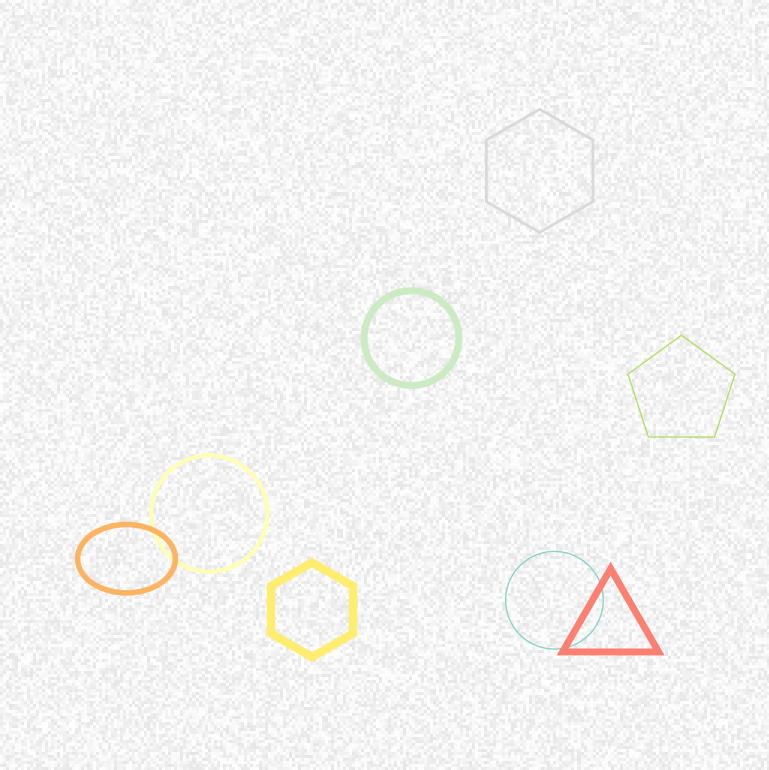[{"shape": "circle", "thickness": 0.5, "radius": 0.32, "center": [0.72, 0.22]}, {"shape": "circle", "thickness": 1.5, "radius": 0.38, "center": [0.272, 0.333]}, {"shape": "triangle", "thickness": 2.5, "radius": 0.36, "center": [0.793, 0.189]}, {"shape": "oval", "thickness": 2, "radius": 0.32, "center": [0.164, 0.274]}, {"shape": "pentagon", "thickness": 0.5, "radius": 0.37, "center": [0.885, 0.492]}, {"shape": "hexagon", "thickness": 1, "radius": 0.4, "center": [0.701, 0.778]}, {"shape": "circle", "thickness": 2.5, "radius": 0.31, "center": [0.534, 0.561]}, {"shape": "hexagon", "thickness": 3, "radius": 0.31, "center": [0.405, 0.208]}]